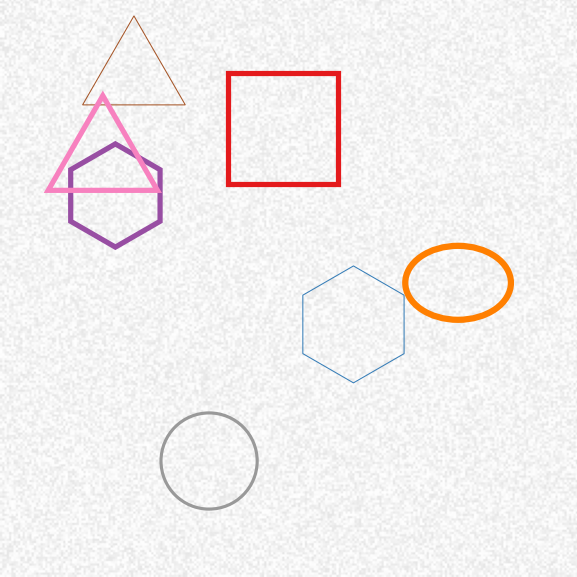[{"shape": "square", "thickness": 2.5, "radius": 0.48, "center": [0.49, 0.776]}, {"shape": "hexagon", "thickness": 0.5, "radius": 0.51, "center": [0.612, 0.437]}, {"shape": "hexagon", "thickness": 2.5, "radius": 0.45, "center": [0.2, 0.661]}, {"shape": "oval", "thickness": 3, "radius": 0.46, "center": [0.793, 0.509]}, {"shape": "triangle", "thickness": 0.5, "radius": 0.51, "center": [0.232, 0.869]}, {"shape": "triangle", "thickness": 2.5, "radius": 0.55, "center": [0.178, 0.724]}, {"shape": "circle", "thickness": 1.5, "radius": 0.42, "center": [0.362, 0.201]}]